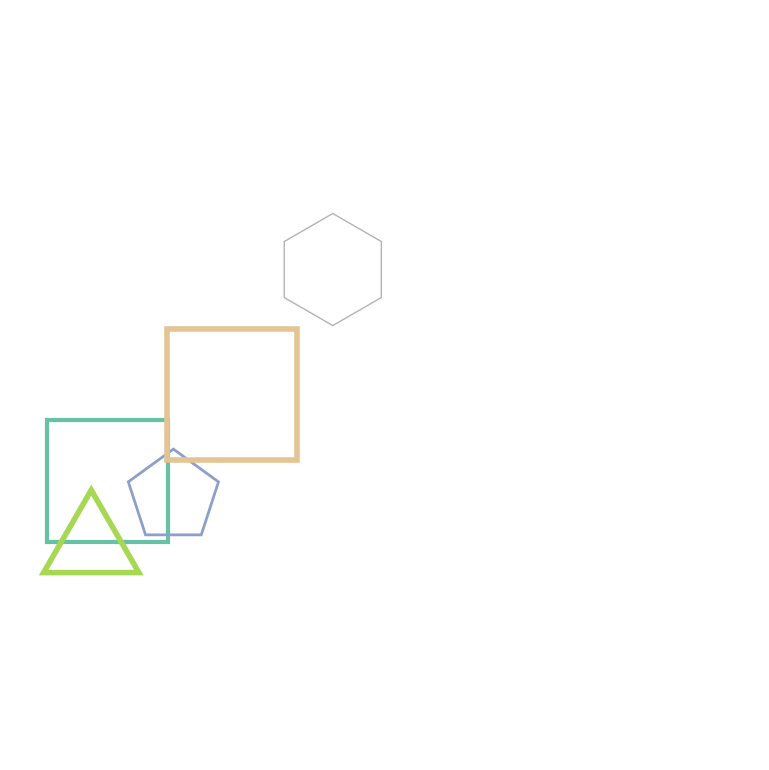[{"shape": "square", "thickness": 1.5, "radius": 0.39, "center": [0.14, 0.375]}, {"shape": "pentagon", "thickness": 1, "radius": 0.31, "center": [0.225, 0.355]}, {"shape": "triangle", "thickness": 2, "radius": 0.36, "center": [0.118, 0.292]}, {"shape": "square", "thickness": 2, "radius": 0.42, "center": [0.301, 0.488]}, {"shape": "hexagon", "thickness": 0.5, "radius": 0.36, "center": [0.432, 0.65]}]